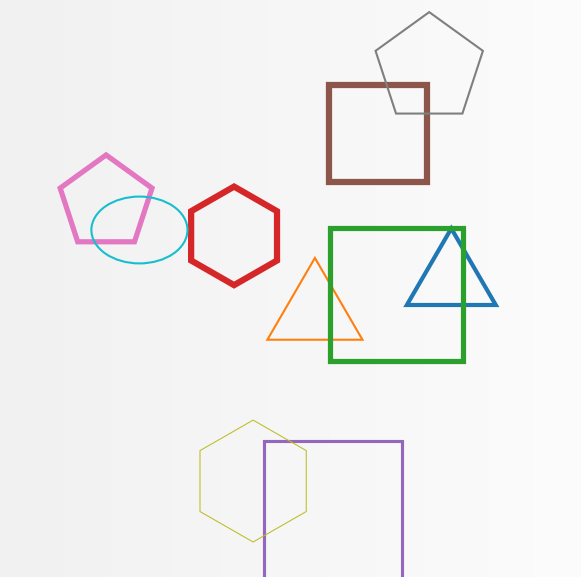[{"shape": "triangle", "thickness": 2, "radius": 0.44, "center": [0.776, 0.515]}, {"shape": "triangle", "thickness": 1, "radius": 0.47, "center": [0.542, 0.458]}, {"shape": "square", "thickness": 2.5, "radius": 0.57, "center": [0.682, 0.489]}, {"shape": "hexagon", "thickness": 3, "radius": 0.43, "center": [0.403, 0.591]}, {"shape": "square", "thickness": 1.5, "radius": 0.59, "center": [0.573, 0.116]}, {"shape": "square", "thickness": 3, "radius": 0.42, "center": [0.65, 0.768]}, {"shape": "pentagon", "thickness": 2.5, "radius": 0.42, "center": [0.183, 0.648]}, {"shape": "pentagon", "thickness": 1, "radius": 0.49, "center": [0.738, 0.881]}, {"shape": "hexagon", "thickness": 0.5, "radius": 0.53, "center": [0.435, 0.166]}, {"shape": "oval", "thickness": 1, "radius": 0.41, "center": [0.24, 0.601]}]